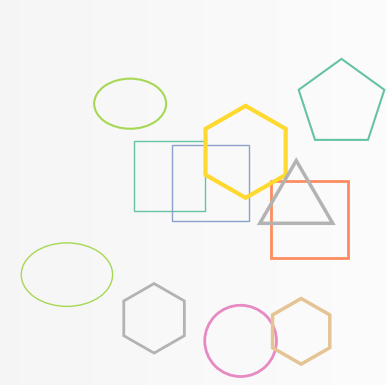[{"shape": "square", "thickness": 1, "radius": 0.46, "center": [0.438, 0.543]}, {"shape": "pentagon", "thickness": 1.5, "radius": 0.58, "center": [0.881, 0.731]}, {"shape": "square", "thickness": 2, "radius": 0.49, "center": [0.799, 0.43]}, {"shape": "square", "thickness": 1, "radius": 0.5, "center": [0.544, 0.524]}, {"shape": "circle", "thickness": 2, "radius": 0.46, "center": [0.621, 0.115]}, {"shape": "oval", "thickness": 1, "radius": 0.59, "center": [0.173, 0.287]}, {"shape": "oval", "thickness": 1.5, "radius": 0.46, "center": [0.336, 0.731]}, {"shape": "hexagon", "thickness": 3, "radius": 0.6, "center": [0.634, 0.606]}, {"shape": "hexagon", "thickness": 2.5, "radius": 0.43, "center": [0.777, 0.139]}, {"shape": "triangle", "thickness": 2.5, "radius": 0.54, "center": [0.765, 0.474]}, {"shape": "hexagon", "thickness": 2, "radius": 0.45, "center": [0.398, 0.173]}]